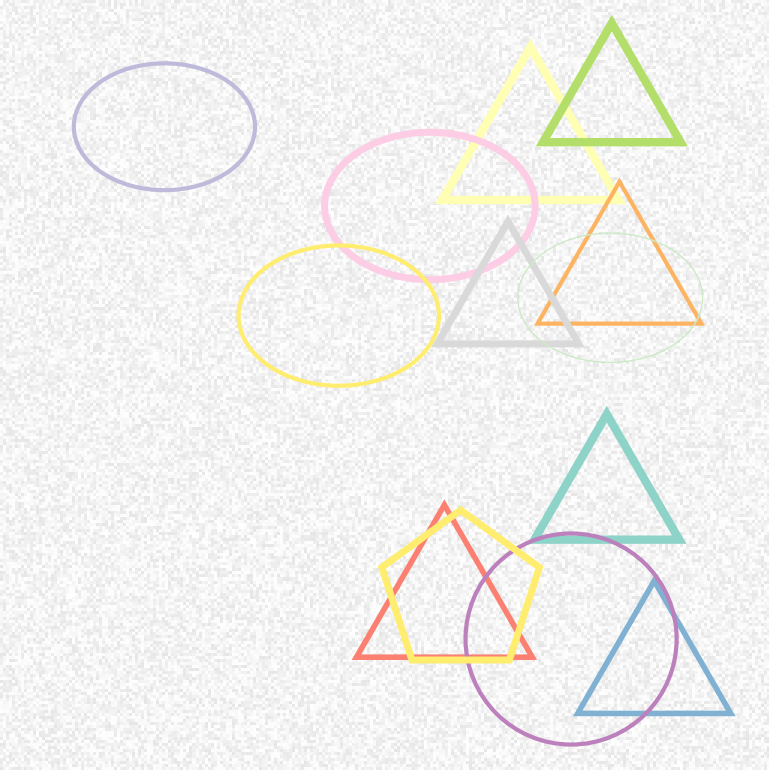[{"shape": "triangle", "thickness": 3, "radius": 0.54, "center": [0.788, 0.353]}, {"shape": "triangle", "thickness": 3, "radius": 0.66, "center": [0.689, 0.806]}, {"shape": "oval", "thickness": 1.5, "radius": 0.59, "center": [0.214, 0.835]}, {"shape": "triangle", "thickness": 2, "radius": 0.66, "center": [0.577, 0.212]}, {"shape": "triangle", "thickness": 2, "radius": 0.57, "center": [0.85, 0.131]}, {"shape": "triangle", "thickness": 1.5, "radius": 0.61, "center": [0.805, 0.641]}, {"shape": "triangle", "thickness": 3, "radius": 0.52, "center": [0.795, 0.867]}, {"shape": "oval", "thickness": 2.5, "radius": 0.68, "center": [0.558, 0.733]}, {"shape": "triangle", "thickness": 2.5, "radius": 0.53, "center": [0.66, 0.606]}, {"shape": "circle", "thickness": 1.5, "radius": 0.69, "center": [0.742, 0.17]}, {"shape": "oval", "thickness": 0.5, "radius": 0.6, "center": [0.792, 0.613]}, {"shape": "pentagon", "thickness": 2.5, "radius": 0.54, "center": [0.598, 0.23]}, {"shape": "oval", "thickness": 1.5, "radius": 0.65, "center": [0.44, 0.59]}]